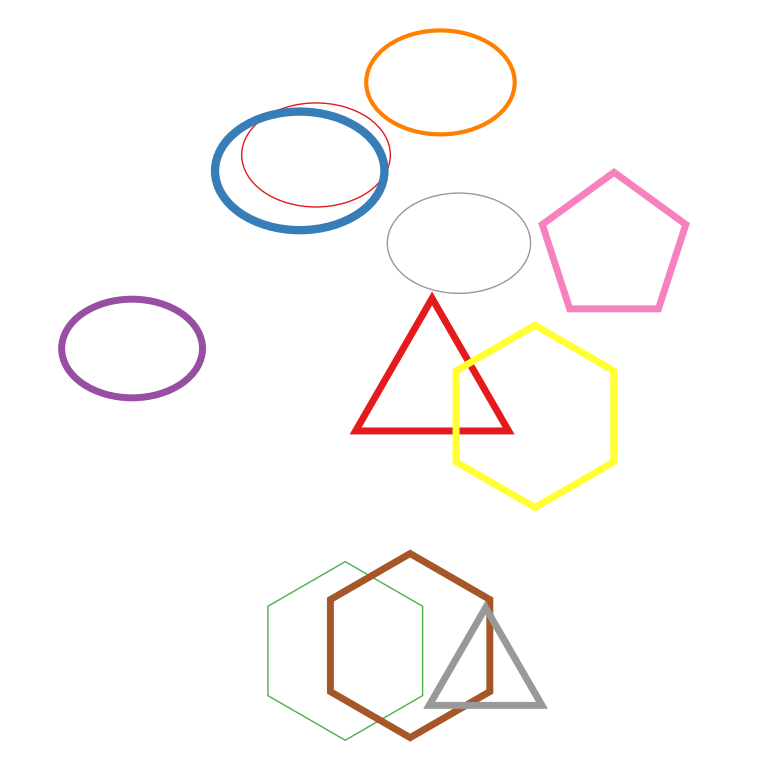[{"shape": "triangle", "thickness": 2.5, "radius": 0.57, "center": [0.561, 0.498]}, {"shape": "oval", "thickness": 0.5, "radius": 0.48, "center": [0.41, 0.799]}, {"shape": "oval", "thickness": 3, "radius": 0.55, "center": [0.389, 0.778]}, {"shape": "hexagon", "thickness": 0.5, "radius": 0.58, "center": [0.448, 0.155]}, {"shape": "oval", "thickness": 2.5, "radius": 0.46, "center": [0.172, 0.547]}, {"shape": "oval", "thickness": 1.5, "radius": 0.48, "center": [0.572, 0.893]}, {"shape": "hexagon", "thickness": 2.5, "radius": 0.59, "center": [0.695, 0.459]}, {"shape": "hexagon", "thickness": 2.5, "radius": 0.6, "center": [0.533, 0.162]}, {"shape": "pentagon", "thickness": 2.5, "radius": 0.49, "center": [0.797, 0.678]}, {"shape": "oval", "thickness": 0.5, "radius": 0.47, "center": [0.596, 0.684]}, {"shape": "triangle", "thickness": 2.5, "radius": 0.42, "center": [0.631, 0.126]}]